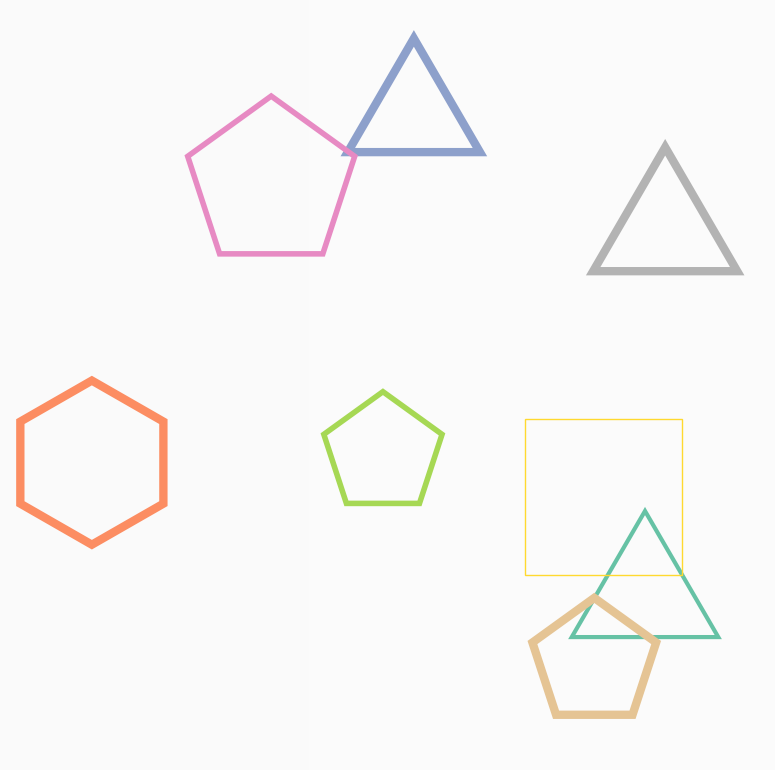[{"shape": "triangle", "thickness": 1.5, "radius": 0.55, "center": [0.832, 0.227]}, {"shape": "hexagon", "thickness": 3, "radius": 0.53, "center": [0.119, 0.399]}, {"shape": "triangle", "thickness": 3, "radius": 0.49, "center": [0.534, 0.852]}, {"shape": "pentagon", "thickness": 2, "radius": 0.57, "center": [0.35, 0.762]}, {"shape": "pentagon", "thickness": 2, "radius": 0.4, "center": [0.494, 0.411]}, {"shape": "square", "thickness": 0.5, "radius": 0.51, "center": [0.778, 0.355]}, {"shape": "pentagon", "thickness": 3, "radius": 0.42, "center": [0.767, 0.14]}, {"shape": "triangle", "thickness": 3, "radius": 0.54, "center": [0.858, 0.701]}]